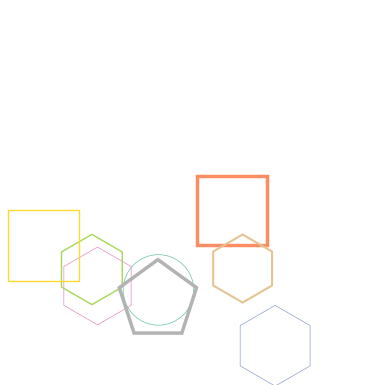[{"shape": "circle", "thickness": 0.5, "radius": 0.46, "center": [0.412, 0.247]}, {"shape": "square", "thickness": 2.5, "radius": 0.45, "center": [0.602, 0.453]}, {"shape": "hexagon", "thickness": 0.5, "radius": 0.52, "center": [0.715, 0.102]}, {"shape": "hexagon", "thickness": 0.5, "radius": 0.5, "center": [0.253, 0.257]}, {"shape": "hexagon", "thickness": 1, "radius": 0.46, "center": [0.239, 0.3]}, {"shape": "square", "thickness": 1, "radius": 0.46, "center": [0.112, 0.362]}, {"shape": "hexagon", "thickness": 1.5, "radius": 0.44, "center": [0.63, 0.303]}, {"shape": "pentagon", "thickness": 2.5, "radius": 0.53, "center": [0.41, 0.22]}]